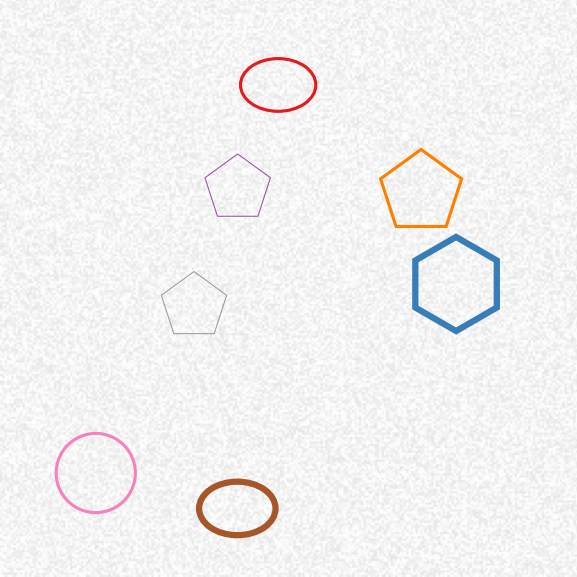[{"shape": "oval", "thickness": 1.5, "radius": 0.33, "center": [0.482, 0.852]}, {"shape": "hexagon", "thickness": 3, "radius": 0.41, "center": [0.79, 0.507]}, {"shape": "pentagon", "thickness": 0.5, "radius": 0.3, "center": [0.412, 0.673]}, {"shape": "pentagon", "thickness": 1.5, "radius": 0.37, "center": [0.729, 0.667]}, {"shape": "oval", "thickness": 3, "radius": 0.33, "center": [0.411, 0.119]}, {"shape": "circle", "thickness": 1.5, "radius": 0.34, "center": [0.166, 0.18]}, {"shape": "pentagon", "thickness": 0.5, "radius": 0.3, "center": [0.336, 0.469]}]